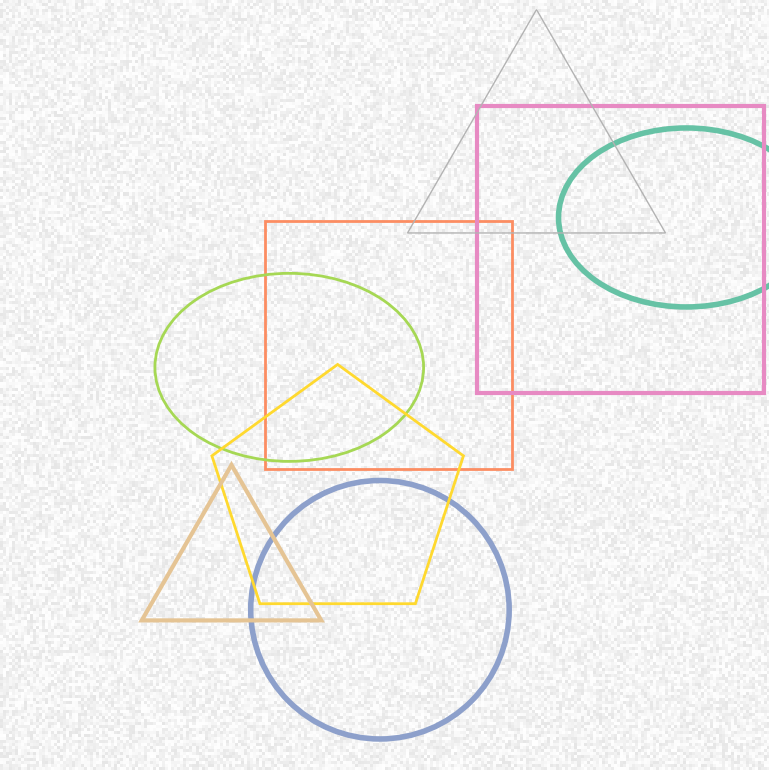[{"shape": "oval", "thickness": 2, "radius": 0.83, "center": [0.891, 0.718]}, {"shape": "square", "thickness": 1, "radius": 0.8, "center": [0.505, 0.552]}, {"shape": "circle", "thickness": 2, "radius": 0.84, "center": [0.493, 0.208]}, {"shape": "square", "thickness": 1.5, "radius": 0.93, "center": [0.806, 0.676]}, {"shape": "oval", "thickness": 1, "radius": 0.87, "center": [0.376, 0.523]}, {"shape": "pentagon", "thickness": 1, "radius": 0.86, "center": [0.439, 0.355]}, {"shape": "triangle", "thickness": 1.5, "radius": 0.67, "center": [0.301, 0.262]}, {"shape": "triangle", "thickness": 0.5, "radius": 0.97, "center": [0.697, 0.794]}]